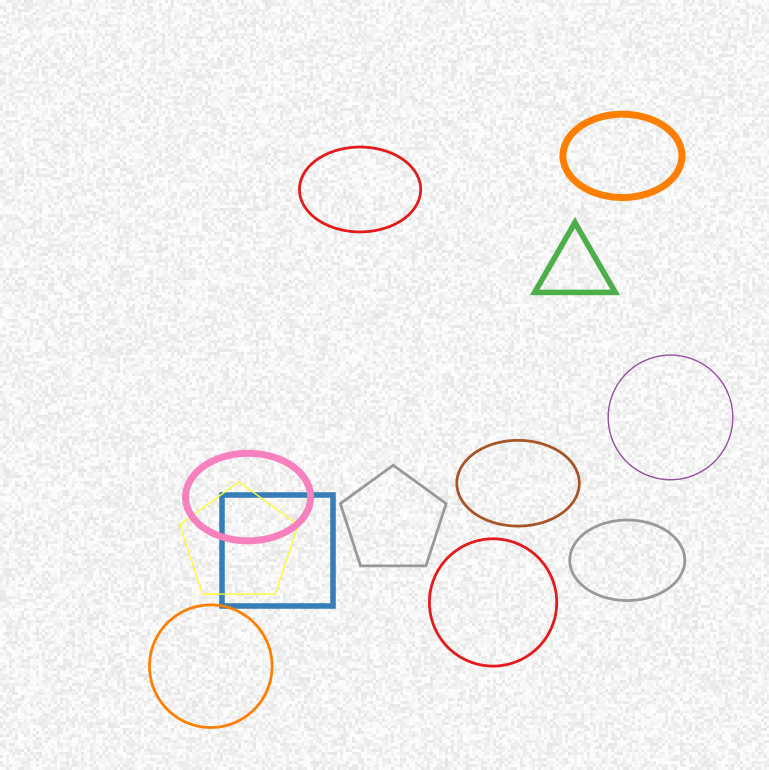[{"shape": "circle", "thickness": 1, "radius": 0.41, "center": [0.64, 0.218]}, {"shape": "oval", "thickness": 1, "radius": 0.39, "center": [0.468, 0.754]}, {"shape": "square", "thickness": 2, "radius": 0.36, "center": [0.36, 0.285]}, {"shape": "triangle", "thickness": 2, "radius": 0.3, "center": [0.747, 0.65]}, {"shape": "circle", "thickness": 0.5, "radius": 0.4, "center": [0.871, 0.458]}, {"shape": "oval", "thickness": 2.5, "radius": 0.39, "center": [0.808, 0.798]}, {"shape": "circle", "thickness": 1, "radius": 0.4, "center": [0.274, 0.135]}, {"shape": "pentagon", "thickness": 0.5, "radius": 0.4, "center": [0.31, 0.294]}, {"shape": "oval", "thickness": 1, "radius": 0.4, "center": [0.673, 0.372]}, {"shape": "oval", "thickness": 2.5, "radius": 0.41, "center": [0.322, 0.354]}, {"shape": "pentagon", "thickness": 1, "radius": 0.36, "center": [0.511, 0.324]}, {"shape": "oval", "thickness": 1, "radius": 0.37, "center": [0.815, 0.272]}]